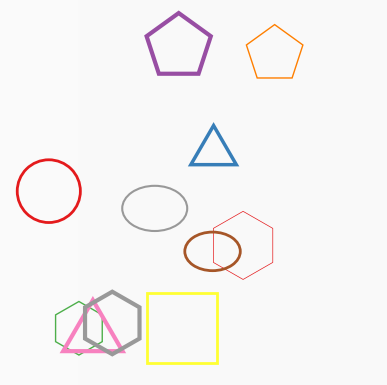[{"shape": "hexagon", "thickness": 0.5, "radius": 0.44, "center": [0.627, 0.363]}, {"shape": "circle", "thickness": 2, "radius": 0.41, "center": [0.126, 0.503]}, {"shape": "triangle", "thickness": 2.5, "radius": 0.34, "center": [0.551, 0.606]}, {"shape": "hexagon", "thickness": 1, "radius": 0.35, "center": [0.204, 0.147]}, {"shape": "pentagon", "thickness": 3, "radius": 0.44, "center": [0.461, 0.879]}, {"shape": "pentagon", "thickness": 1, "radius": 0.38, "center": [0.709, 0.859]}, {"shape": "square", "thickness": 2, "radius": 0.45, "center": [0.469, 0.148]}, {"shape": "oval", "thickness": 2, "radius": 0.36, "center": [0.549, 0.347]}, {"shape": "triangle", "thickness": 3, "radius": 0.44, "center": [0.24, 0.132]}, {"shape": "oval", "thickness": 1.5, "radius": 0.42, "center": [0.399, 0.459]}, {"shape": "hexagon", "thickness": 3, "radius": 0.41, "center": [0.29, 0.161]}]